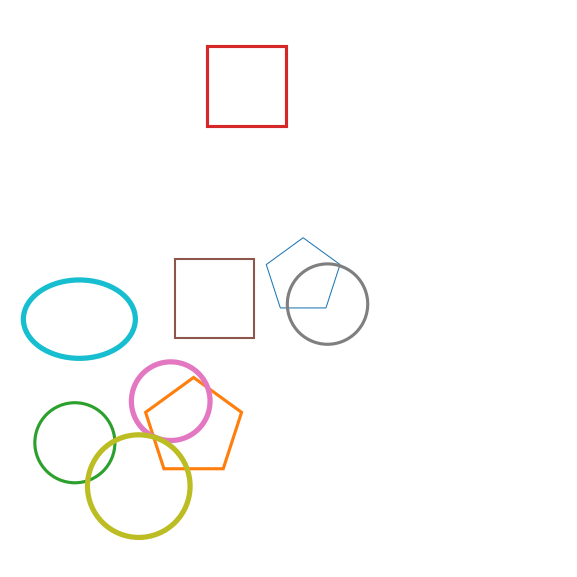[{"shape": "pentagon", "thickness": 0.5, "radius": 0.34, "center": [0.525, 0.52]}, {"shape": "pentagon", "thickness": 1.5, "radius": 0.44, "center": [0.335, 0.258]}, {"shape": "circle", "thickness": 1.5, "radius": 0.35, "center": [0.13, 0.232]}, {"shape": "square", "thickness": 1.5, "radius": 0.34, "center": [0.427, 0.85]}, {"shape": "square", "thickness": 1, "radius": 0.34, "center": [0.372, 0.483]}, {"shape": "circle", "thickness": 2.5, "radius": 0.34, "center": [0.296, 0.304]}, {"shape": "circle", "thickness": 1.5, "radius": 0.35, "center": [0.567, 0.473]}, {"shape": "circle", "thickness": 2.5, "radius": 0.44, "center": [0.24, 0.157]}, {"shape": "oval", "thickness": 2.5, "radius": 0.48, "center": [0.137, 0.446]}]